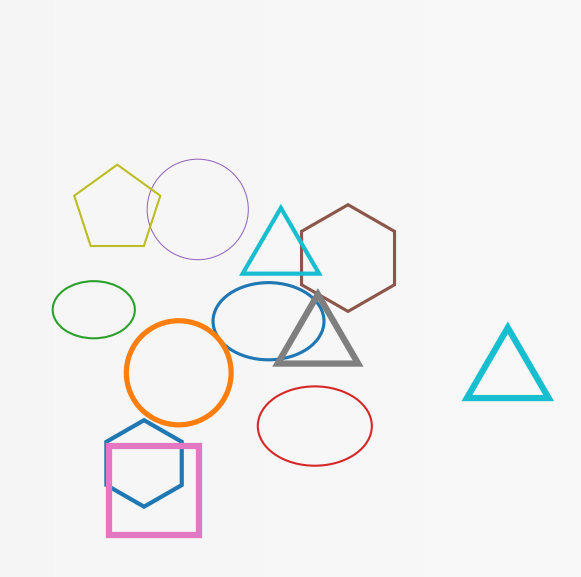[{"shape": "hexagon", "thickness": 2, "radius": 0.37, "center": [0.248, 0.197]}, {"shape": "oval", "thickness": 1.5, "radius": 0.48, "center": [0.462, 0.443]}, {"shape": "circle", "thickness": 2.5, "radius": 0.45, "center": [0.308, 0.354]}, {"shape": "oval", "thickness": 1, "radius": 0.35, "center": [0.161, 0.463]}, {"shape": "oval", "thickness": 1, "radius": 0.49, "center": [0.542, 0.261]}, {"shape": "circle", "thickness": 0.5, "radius": 0.44, "center": [0.34, 0.636]}, {"shape": "hexagon", "thickness": 1.5, "radius": 0.46, "center": [0.599, 0.552]}, {"shape": "square", "thickness": 3, "radius": 0.38, "center": [0.265, 0.15]}, {"shape": "triangle", "thickness": 3, "radius": 0.4, "center": [0.547, 0.41]}, {"shape": "pentagon", "thickness": 1, "radius": 0.39, "center": [0.202, 0.636]}, {"shape": "triangle", "thickness": 3, "radius": 0.41, "center": [0.874, 0.35]}, {"shape": "triangle", "thickness": 2, "radius": 0.38, "center": [0.483, 0.563]}]